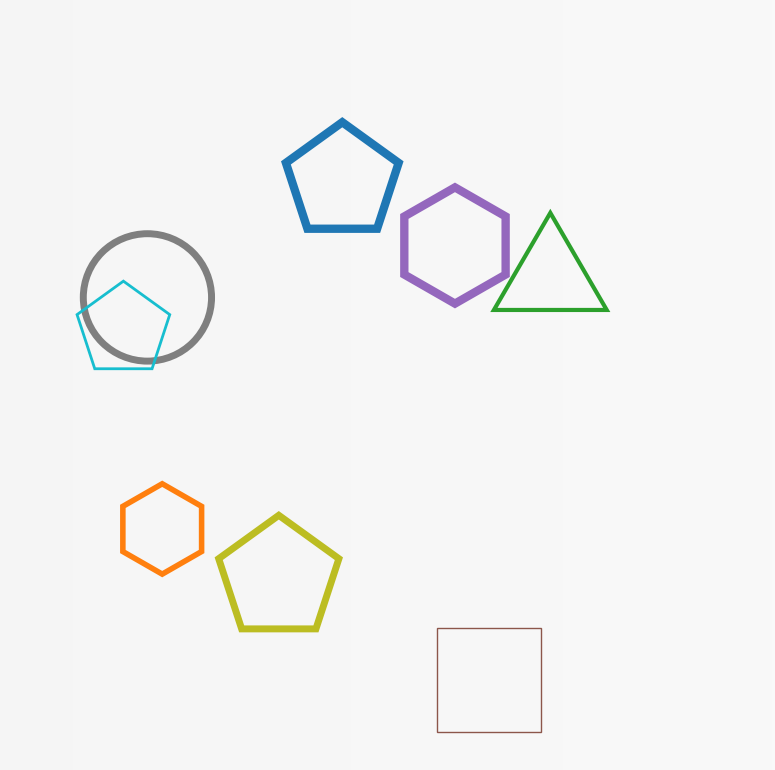[{"shape": "pentagon", "thickness": 3, "radius": 0.38, "center": [0.442, 0.765]}, {"shape": "hexagon", "thickness": 2, "radius": 0.29, "center": [0.209, 0.313]}, {"shape": "triangle", "thickness": 1.5, "radius": 0.42, "center": [0.71, 0.639]}, {"shape": "hexagon", "thickness": 3, "radius": 0.38, "center": [0.587, 0.681]}, {"shape": "square", "thickness": 0.5, "radius": 0.34, "center": [0.631, 0.117]}, {"shape": "circle", "thickness": 2.5, "radius": 0.41, "center": [0.19, 0.614]}, {"shape": "pentagon", "thickness": 2.5, "radius": 0.41, "center": [0.36, 0.249]}, {"shape": "pentagon", "thickness": 1, "radius": 0.31, "center": [0.159, 0.572]}]